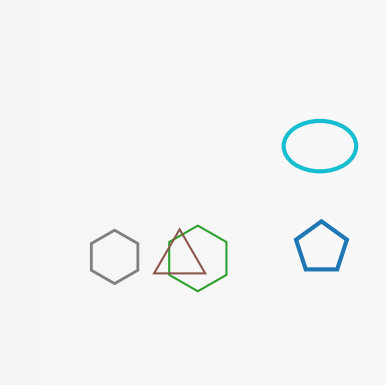[{"shape": "pentagon", "thickness": 3, "radius": 0.34, "center": [0.83, 0.356]}, {"shape": "hexagon", "thickness": 1.5, "radius": 0.43, "center": [0.511, 0.329]}, {"shape": "triangle", "thickness": 1.5, "radius": 0.38, "center": [0.464, 0.328]}, {"shape": "hexagon", "thickness": 2, "radius": 0.35, "center": [0.296, 0.333]}, {"shape": "oval", "thickness": 3, "radius": 0.47, "center": [0.826, 0.62]}]